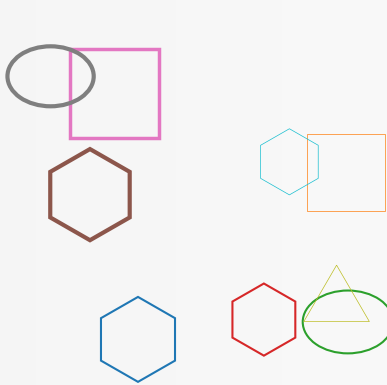[{"shape": "hexagon", "thickness": 1.5, "radius": 0.55, "center": [0.356, 0.118]}, {"shape": "square", "thickness": 0.5, "radius": 0.5, "center": [0.892, 0.552]}, {"shape": "oval", "thickness": 1.5, "radius": 0.58, "center": [0.898, 0.164]}, {"shape": "hexagon", "thickness": 1.5, "radius": 0.47, "center": [0.681, 0.17]}, {"shape": "hexagon", "thickness": 3, "radius": 0.59, "center": [0.232, 0.494]}, {"shape": "square", "thickness": 2.5, "radius": 0.57, "center": [0.295, 0.758]}, {"shape": "oval", "thickness": 3, "radius": 0.56, "center": [0.131, 0.802]}, {"shape": "triangle", "thickness": 0.5, "radius": 0.49, "center": [0.869, 0.214]}, {"shape": "hexagon", "thickness": 0.5, "radius": 0.43, "center": [0.747, 0.58]}]